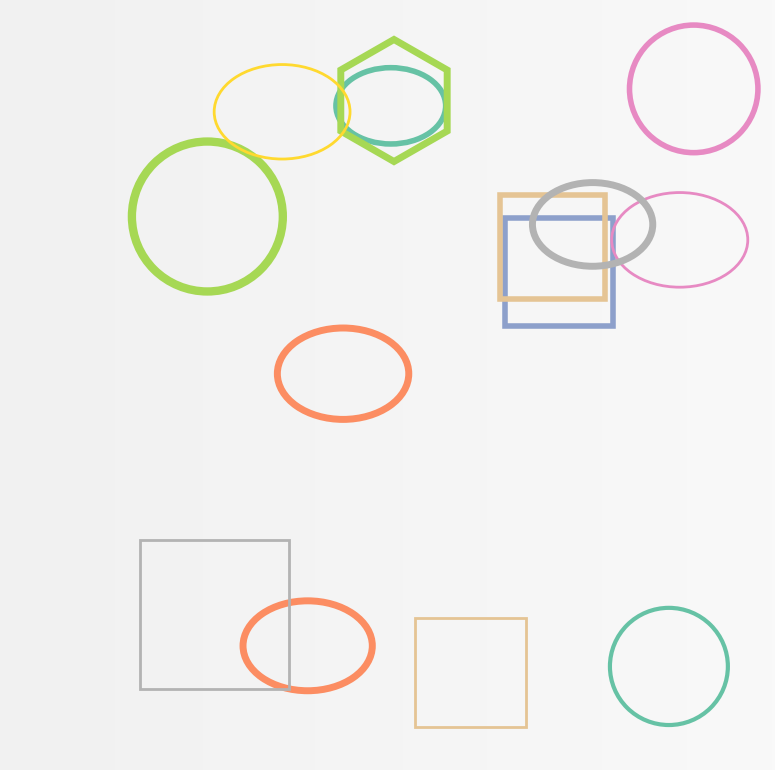[{"shape": "oval", "thickness": 2, "radius": 0.35, "center": [0.504, 0.863]}, {"shape": "circle", "thickness": 1.5, "radius": 0.38, "center": [0.863, 0.135]}, {"shape": "oval", "thickness": 2.5, "radius": 0.42, "center": [0.443, 0.515]}, {"shape": "oval", "thickness": 2.5, "radius": 0.42, "center": [0.397, 0.161]}, {"shape": "square", "thickness": 2, "radius": 0.35, "center": [0.722, 0.647]}, {"shape": "circle", "thickness": 2, "radius": 0.41, "center": [0.895, 0.885]}, {"shape": "oval", "thickness": 1, "radius": 0.44, "center": [0.877, 0.688]}, {"shape": "circle", "thickness": 3, "radius": 0.49, "center": [0.268, 0.719]}, {"shape": "hexagon", "thickness": 2.5, "radius": 0.4, "center": [0.508, 0.869]}, {"shape": "oval", "thickness": 1, "radius": 0.44, "center": [0.364, 0.855]}, {"shape": "square", "thickness": 1, "radius": 0.36, "center": [0.607, 0.127]}, {"shape": "square", "thickness": 2, "radius": 0.34, "center": [0.713, 0.679]}, {"shape": "square", "thickness": 1, "radius": 0.48, "center": [0.277, 0.202]}, {"shape": "oval", "thickness": 2.5, "radius": 0.39, "center": [0.765, 0.709]}]